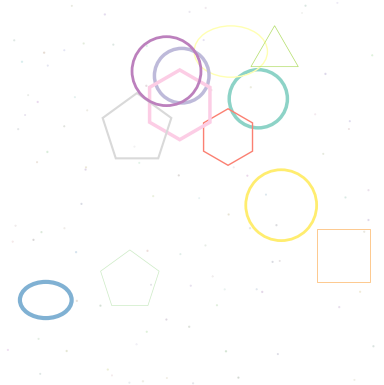[{"shape": "circle", "thickness": 2.5, "radius": 0.38, "center": [0.671, 0.743]}, {"shape": "oval", "thickness": 1, "radius": 0.48, "center": [0.599, 0.866]}, {"shape": "circle", "thickness": 2.5, "radius": 0.35, "center": [0.472, 0.803]}, {"shape": "hexagon", "thickness": 1, "radius": 0.37, "center": [0.592, 0.644]}, {"shape": "oval", "thickness": 3, "radius": 0.34, "center": [0.119, 0.221]}, {"shape": "square", "thickness": 0.5, "radius": 0.34, "center": [0.893, 0.337]}, {"shape": "triangle", "thickness": 0.5, "radius": 0.35, "center": [0.713, 0.862]}, {"shape": "hexagon", "thickness": 2.5, "radius": 0.45, "center": [0.467, 0.728]}, {"shape": "pentagon", "thickness": 1.5, "radius": 0.47, "center": [0.356, 0.665]}, {"shape": "circle", "thickness": 2, "radius": 0.45, "center": [0.432, 0.815]}, {"shape": "pentagon", "thickness": 0.5, "radius": 0.4, "center": [0.337, 0.271]}, {"shape": "circle", "thickness": 2, "radius": 0.46, "center": [0.73, 0.467]}]